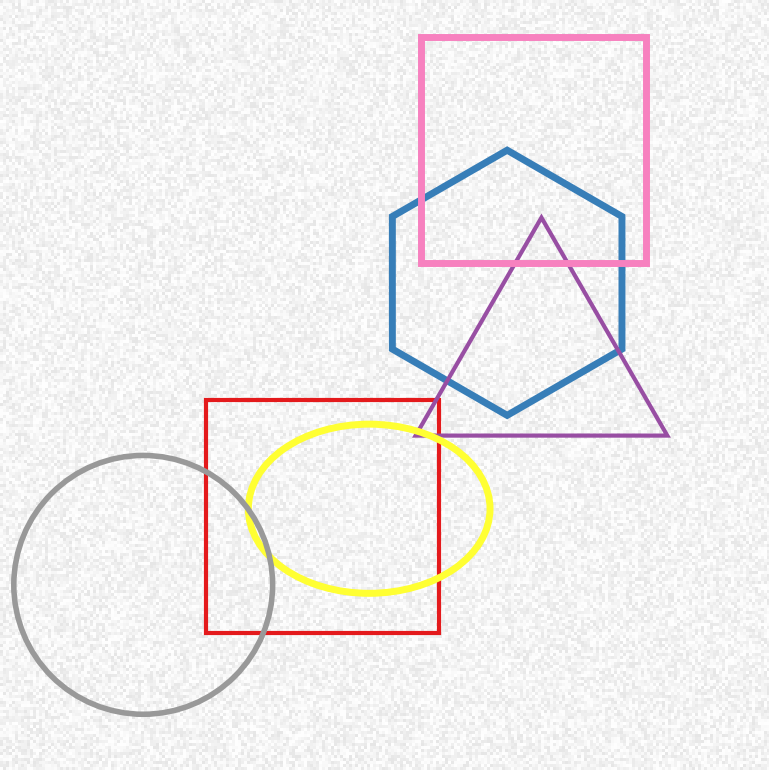[{"shape": "square", "thickness": 1.5, "radius": 0.76, "center": [0.419, 0.329]}, {"shape": "hexagon", "thickness": 2.5, "radius": 0.86, "center": [0.659, 0.633]}, {"shape": "triangle", "thickness": 1.5, "radius": 0.94, "center": [0.703, 0.529]}, {"shape": "oval", "thickness": 2.5, "radius": 0.78, "center": [0.479, 0.339]}, {"shape": "square", "thickness": 2.5, "radius": 0.73, "center": [0.693, 0.805]}, {"shape": "circle", "thickness": 2, "radius": 0.84, "center": [0.186, 0.24]}]